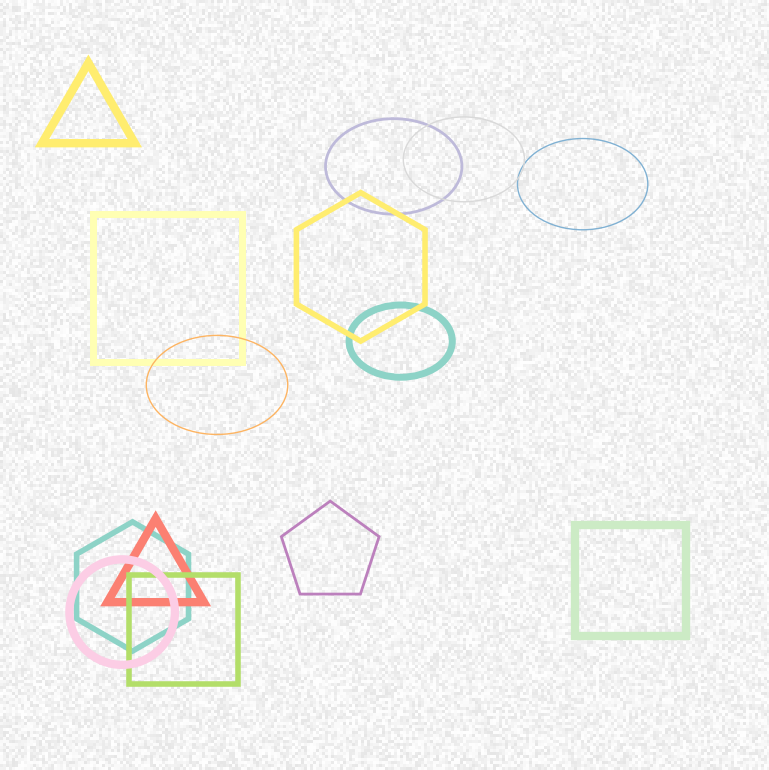[{"shape": "hexagon", "thickness": 2, "radius": 0.42, "center": [0.172, 0.238]}, {"shape": "oval", "thickness": 2.5, "radius": 0.34, "center": [0.52, 0.557]}, {"shape": "square", "thickness": 2.5, "radius": 0.48, "center": [0.217, 0.626]}, {"shape": "oval", "thickness": 1, "radius": 0.44, "center": [0.511, 0.784]}, {"shape": "triangle", "thickness": 3, "radius": 0.36, "center": [0.202, 0.254]}, {"shape": "oval", "thickness": 0.5, "radius": 0.42, "center": [0.757, 0.761]}, {"shape": "oval", "thickness": 0.5, "radius": 0.46, "center": [0.282, 0.5]}, {"shape": "square", "thickness": 2, "radius": 0.35, "center": [0.238, 0.183]}, {"shape": "circle", "thickness": 3, "radius": 0.34, "center": [0.159, 0.205]}, {"shape": "oval", "thickness": 0.5, "radius": 0.39, "center": [0.602, 0.793]}, {"shape": "pentagon", "thickness": 1, "radius": 0.33, "center": [0.429, 0.282]}, {"shape": "square", "thickness": 3, "radius": 0.36, "center": [0.819, 0.246]}, {"shape": "hexagon", "thickness": 2, "radius": 0.48, "center": [0.468, 0.653]}, {"shape": "triangle", "thickness": 3, "radius": 0.35, "center": [0.115, 0.849]}]